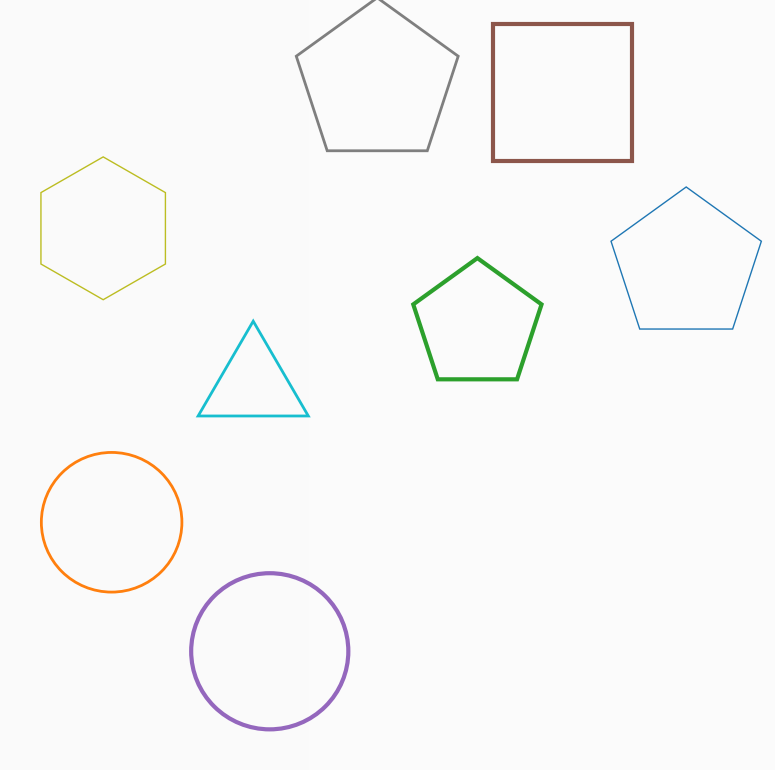[{"shape": "pentagon", "thickness": 0.5, "radius": 0.51, "center": [0.885, 0.655]}, {"shape": "circle", "thickness": 1, "radius": 0.45, "center": [0.144, 0.322]}, {"shape": "pentagon", "thickness": 1.5, "radius": 0.44, "center": [0.616, 0.578]}, {"shape": "circle", "thickness": 1.5, "radius": 0.51, "center": [0.348, 0.154]}, {"shape": "square", "thickness": 1.5, "radius": 0.45, "center": [0.726, 0.88]}, {"shape": "pentagon", "thickness": 1, "radius": 0.55, "center": [0.487, 0.893]}, {"shape": "hexagon", "thickness": 0.5, "radius": 0.46, "center": [0.133, 0.704]}, {"shape": "triangle", "thickness": 1, "radius": 0.41, "center": [0.327, 0.501]}]